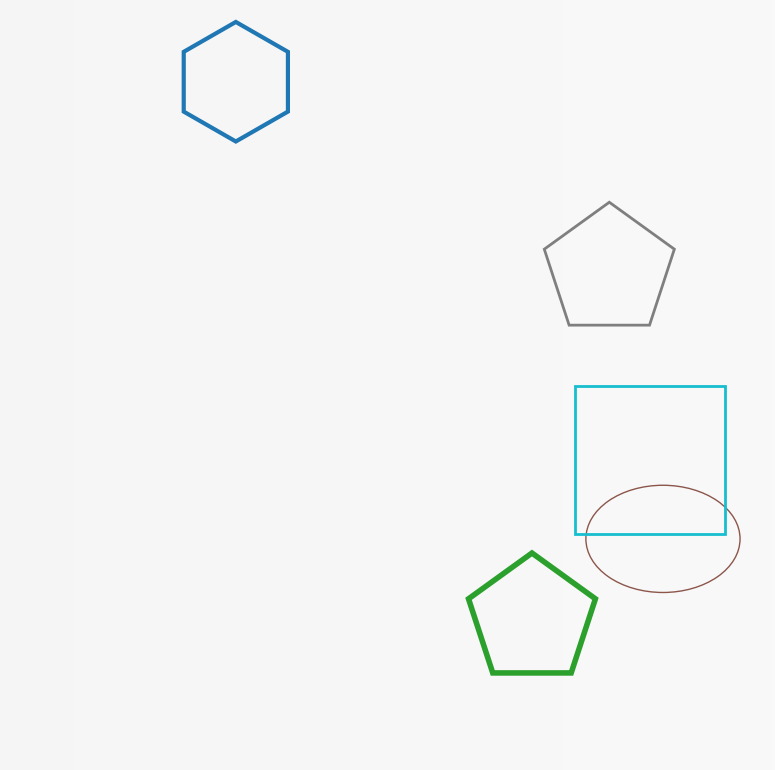[{"shape": "hexagon", "thickness": 1.5, "radius": 0.39, "center": [0.304, 0.894]}, {"shape": "pentagon", "thickness": 2, "radius": 0.43, "center": [0.686, 0.196]}, {"shape": "oval", "thickness": 0.5, "radius": 0.5, "center": [0.855, 0.3]}, {"shape": "pentagon", "thickness": 1, "radius": 0.44, "center": [0.786, 0.649]}, {"shape": "square", "thickness": 1, "radius": 0.48, "center": [0.839, 0.403]}]